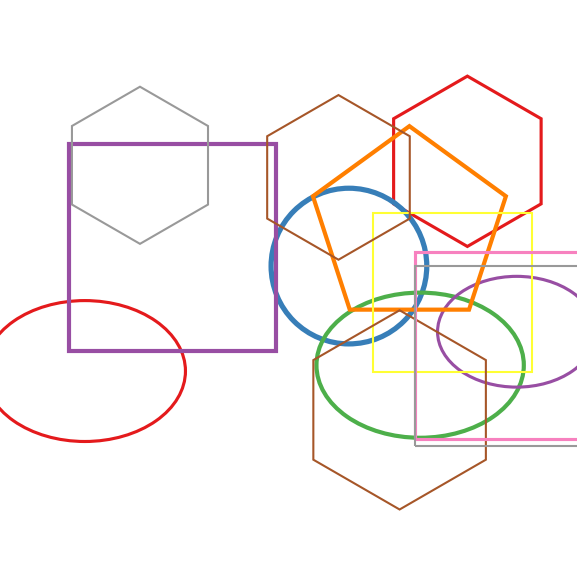[{"shape": "oval", "thickness": 1.5, "radius": 0.87, "center": [0.147, 0.357]}, {"shape": "hexagon", "thickness": 1.5, "radius": 0.74, "center": [0.809, 0.72]}, {"shape": "circle", "thickness": 2.5, "radius": 0.67, "center": [0.604, 0.538]}, {"shape": "oval", "thickness": 2, "radius": 0.9, "center": [0.728, 0.367]}, {"shape": "square", "thickness": 2, "radius": 0.9, "center": [0.298, 0.571]}, {"shape": "oval", "thickness": 1.5, "radius": 0.69, "center": [0.895, 0.425]}, {"shape": "pentagon", "thickness": 2, "radius": 0.88, "center": [0.709, 0.605]}, {"shape": "square", "thickness": 1, "radius": 0.69, "center": [0.784, 0.493]}, {"shape": "hexagon", "thickness": 1, "radius": 0.71, "center": [0.586, 0.692]}, {"shape": "hexagon", "thickness": 1, "radius": 0.86, "center": [0.692, 0.289]}, {"shape": "square", "thickness": 1.5, "radius": 0.81, "center": [0.88, 0.401]}, {"shape": "hexagon", "thickness": 1, "radius": 0.68, "center": [0.242, 0.713]}, {"shape": "square", "thickness": 1, "radius": 0.78, "center": [0.874, 0.382]}]